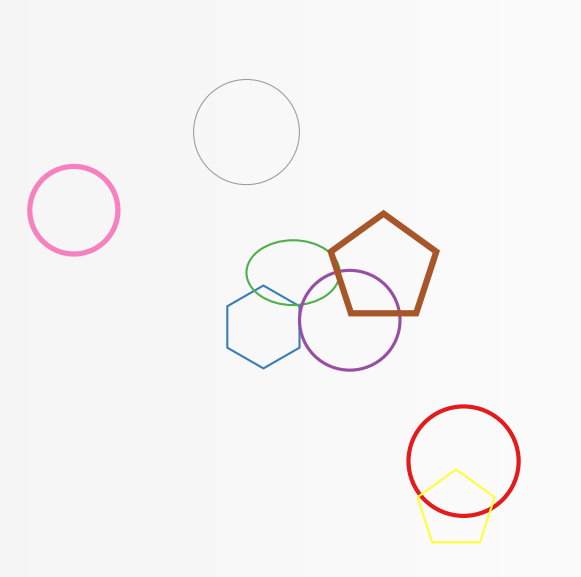[{"shape": "circle", "thickness": 2, "radius": 0.47, "center": [0.798, 0.201]}, {"shape": "hexagon", "thickness": 1, "radius": 0.36, "center": [0.453, 0.433]}, {"shape": "oval", "thickness": 1, "radius": 0.4, "center": [0.504, 0.527]}, {"shape": "circle", "thickness": 1.5, "radius": 0.43, "center": [0.602, 0.445]}, {"shape": "pentagon", "thickness": 1, "radius": 0.35, "center": [0.785, 0.117]}, {"shape": "pentagon", "thickness": 3, "radius": 0.48, "center": [0.66, 0.534]}, {"shape": "circle", "thickness": 2.5, "radius": 0.38, "center": [0.127, 0.635]}, {"shape": "circle", "thickness": 0.5, "radius": 0.46, "center": [0.424, 0.77]}]